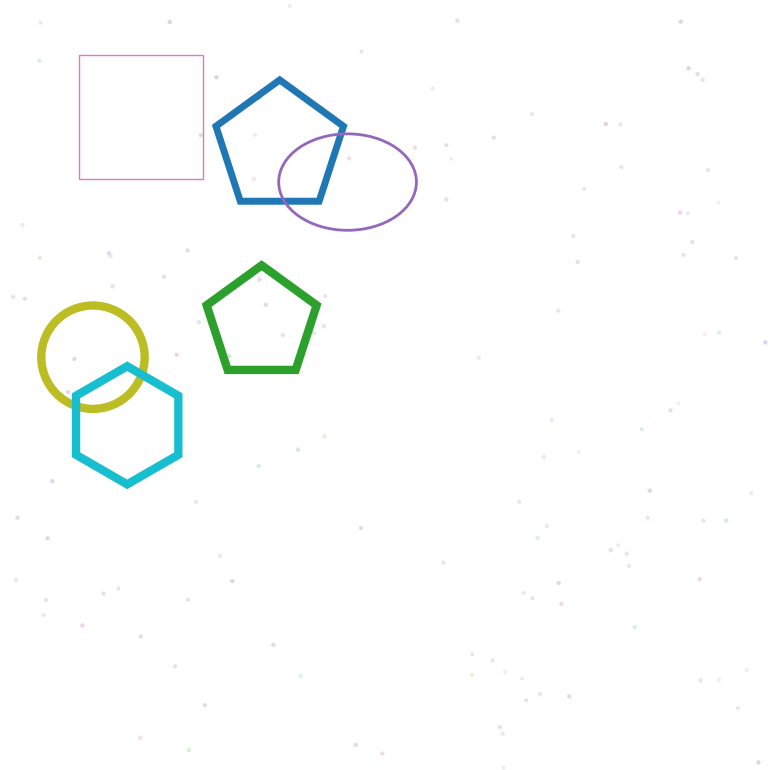[{"shape": "pentagon", "thickness": 2.5, "radius": 0.44, "center": [0.363, 0.809]}, {"shape": "pentagon", "thickness": 3, "radius": 0.38, "center": [0.34, 0.58]}, {"shape": "oval", "thickness": 1, "radius": 0.45, "center": [0.451, 0.764]}, {"shape": "square", "thickness": 0.5, "radius": 0.4, "center": [0.183, 0.848]}, {"shape": "circle", "thickness": 3, "radius": 0.34, "center": [0.121, 0.536]}, {"shape": "hexagon", "thickness": 3, "radius": 0.38, "center": [0.165, 0.448]}]